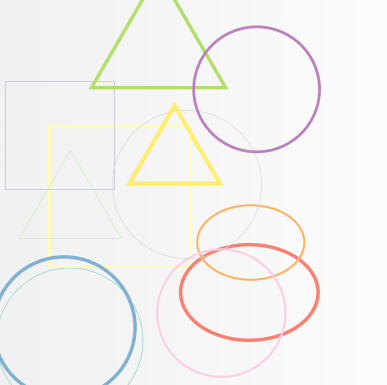[{"shape": "circle", "thickness": 0.5, "radius": 0.94, "center": [0.18, 0.115]}, {"shape": "square", "thickness": 2, "radius": 0.91, "center": [0.307, 0.49]}, {"shape": "square", "thickness": 0.5, "radius": 0.7, "center": [0.154, 0.649]}, {"shape": "oval", "thickness": 2.5, "radius": 0.89, "center": [0.643, 0.24]}, {"shape": "circle", "thickness": 2.5, "radius": 0.92, "center": [0.165, 0.15]}, {"shape": "oval", "thickness": 1.5, "radius": 0.69, "center": [0.647, 0.37]}, {"shape": "triangle", "thickness": 2.5, "radius": 1.0, "center": [0.409, 0.872]}, {"shape": "circle", "thickness": 1.5, "radius": 0.83, "center": [0.571, 0.187]}, {"shape": "circle", "thickness": 0.5, "radius": 0.96, "center": [0.483, 0.521]}, {"shape": "circle", "thickness": 2, "radius": 0.81, "center": [0.662, 0.768]}, {"shape": "triangle", "thickness": 0.5, "radius": 0.76, "center": [0.182, 0.457]}, {"shape": "triangle", "thickness": 3, "radius": 0.67, "center": [0.451, 0.591]}]